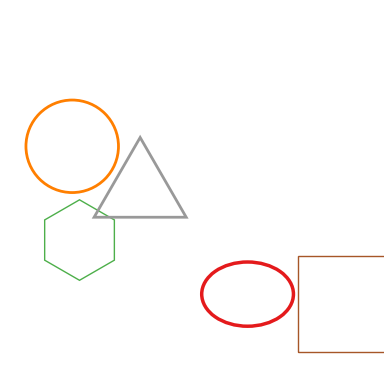[{"shape": "oval", "thickness": 2.5, "radius": 0.6, "center": [0.643, 0.236]}, {"shape": "hexagon", "thickness": 1, "radius": 0.52, "center": [0.207, 0.376]}, {"shape": "circle", "thickness": 2, "radius": 0.6, "center": [0.188, 0.62]}, {"shape": "square", "thickness": 1, "radius": 0.62, "center": [0.9, 0.211]}, {"shape": "triangle", "thickness": 2, "radius": 0.69, "center": [0.364, 0.505]}]